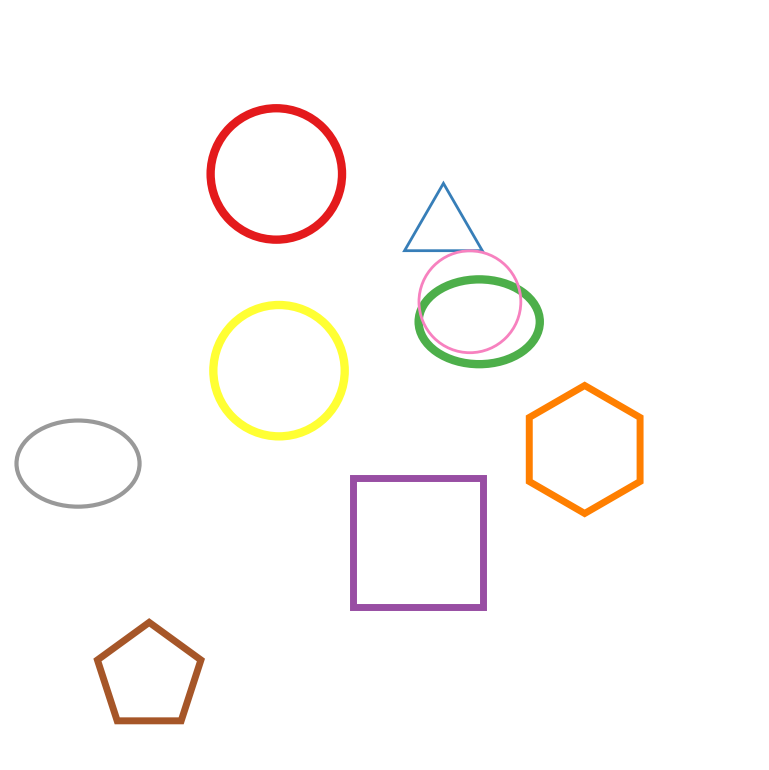[{"shape": "circle", "thickness": 3, "radius": 0.43, "center": [0.359, 0.774]}, {"shape": "triangle", "thickness": 1, "radius": 0.29, "center": [0.576, 0.704]}, {"shape": "oval", "thickness": 3, "radius": 0.39, "center": [0.622, 0.582]}, {"shape": "square", "thickness": 2.5, "radius": 0.42, "center": [0.543, 0.296]}, {"shape": "hexagon", "thickness": 2.5, "radius": 0.42, "center": [0.759, 0.416]}, {"shape": "circle", "thickness": 3, "radius": 0.43, "center": [0.362, 0.519]}, {"shape": "pentagon", "thickness": 2.5, "radius": 0.35, "center": [0.194, 0.121]}, {"shape": "circle", "thickness": 1, "radius": 0.33, "center": [0.61, 0.608]}, {"shape": "oval", "thickness": 1.5, "radius": 0.4, "center": [0.101, 0.398]}]